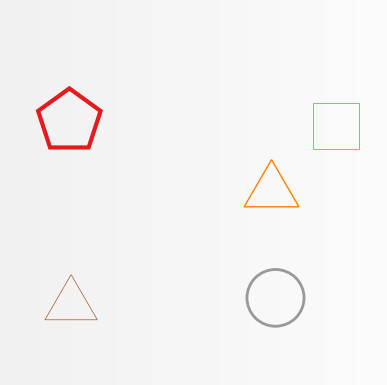[{"shape": "pentagon", "thickness": 3, "radius": 0.42, "center": [0.179, 0.686]}, {"shape": "square", "thickness": 0.5, "radius": 0.3, "center": [0.868, 0.673]}, {"shape": "triangle", "thickness": 1, "radius": 0.41, "center": [0.701, 0.504]}, {"shape": "triangle", "thickness": 0.5, "radius": 0.39, "center": [0.184, 0.208]}, {"shape": "circle", "thickness": 2, "radius": 0.37, "center": [0.711, 0.226]}]